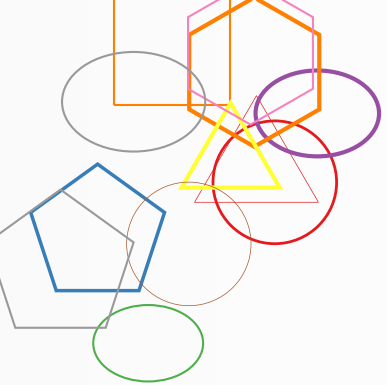[{"shape": "circle", "thickness": 2, "radius": 0.8, "center": [0.709, 0.526]}, {"shape": "triangle", "thickness": 0.5, "radius": 0.92, "center": [0.662, 0.567]}, {"shape": "pentagon", "thickness": 2.5, "radius": 0.91, "center": [0.252, 0.392]}, {"shape": "oval", "thickness": 1.5, "radius": 0.71, "center": [0.382, 0.108]}, {"shape": "oval", "thickness": 3, "radius": 0.8, "center": [0.819, 0.705]}, {"shape": "hexagon", "thickness": 3, "radius": 0.97, "center": [0.656, 0.813]}, {"shape": "square", "thickness": 1.5, "radius": 0.75, "center": [0.443, 0.877]}, {"shape": "triangle", "thickness": 3, "radius": 0.73, "center": [0.595, 0.586]}, {"shape": "circle", "thickness": 0.5, "radius": 0.8, "center": [0.487, 0.366]}, {"shape": "hexagon", "thickness": 1.5, "radius": 0.93, "center": [0.646, 0.862]}, {"shape": "oval", "thickness": 1.5, "radius": 0.92, "center": [0.345, 0.736]}, {"shape": "pentagon", "thickness": 1.5, "radius": 0.99, "center": [0.156, 0.309]}]